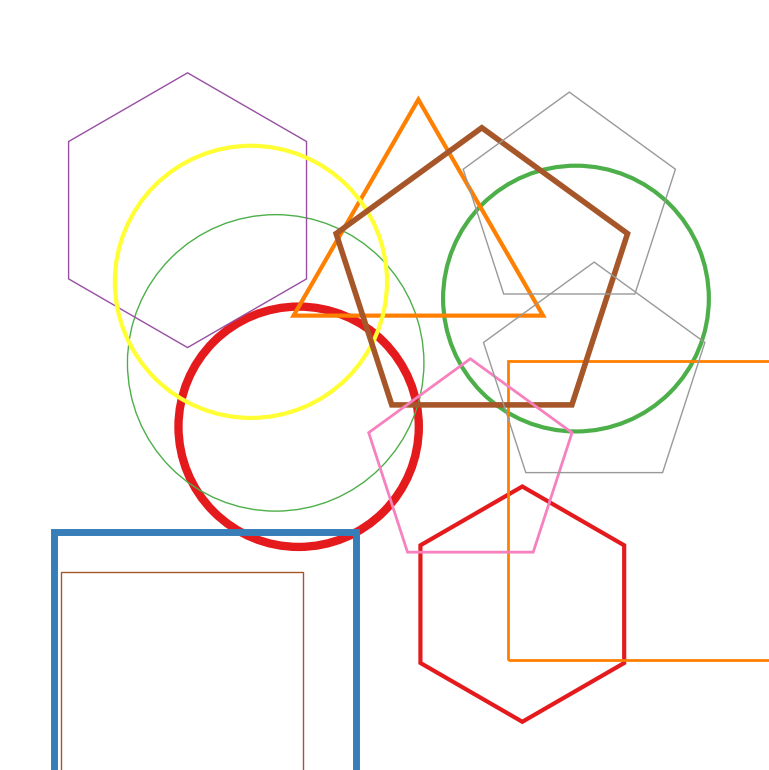[{"shape": "hexagon", "thickness": 1.5, "radius": 0.76, "center": [0.678, 0.215]}, {"shape": "circle", "thickness": 3, "radius": 0.78, "center": [0.388, 0.446]}, {"shape": "square", "thickness": 2.5, "radius": 0.98, "center": [0.266, 0.113]}, {"shape": "circle", "thickness": 1.5, "radius": 0.86, "center": [0.748, 0.612]}, {"shape": "circle", "thickness": 0.5, "radius": 0.96, "center": [0.358, 0.529]}, {"shape": "hexagon", "thickness": 0.5, "radius": 0.89, "center": [0.244, 0.727]}, {"shape": "square", "thickness": 1, "radius": 0.97, "center": [0.853, 0.337]}, {"shape": "triangle", "thickness": 1.5, "radius": 0.94, "center": [0.543, 0.684]}, {"shape": "circle", "thickness": 1.5, "radius": 0.88, "center": [0.326, 0.634]}, {"shape": "pentagon", "thickness": 2, "radius": 0.99, "center": [0.626, 0.635]}, {"shape": "square", "thickness": 0.5, "radius": 0.79, "center": [0.237, 0.1]}, {"shape": "pentagon", "thickness": 1, "radius": 0.69, "center": [0.611, 0.395]}, {"shape": "pentagon", "thickness": 0.5, "radius": 0.72, "center": [0.739, 0.735]}, {"shape": "pentagon", "thickness": 0.5, "radius": 0.76, "center": [0.772, 0.508]}]